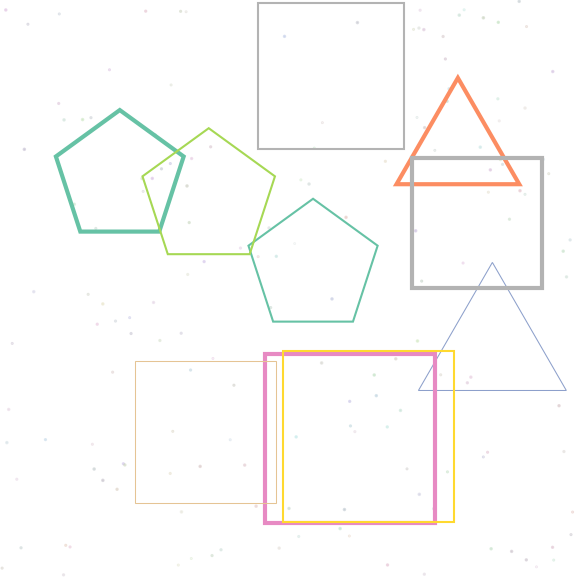[{"shape": "pentagon", "thickness": 2, "radius": 0.58, "center": [0.207, 0.692]}, {"shape": "pentagon", "thickness": 1, "radius": 0.59, "center": [0.542, 0.537]}, {"shape": "triangle", "thickness": 2, "radius": 0.61, "center": [0.793, 0.742]}, {"shape": "triangle", "thickness": 0.5, "radius": 0.74, "center": [0.853, 0.397]}, {"shape": "square", "thickness": 2, "radius": 0.73, "center": [0.606, 0.24]}, {"shape": "pentagon", "thickness": 1, "radius": 0.6, "center": [0.361, 0.657]}, {"shape": "square", "thickness": 1, "radius": 0.74, "center": [0.639, 0.243]}, {"shape": "square", "thickness": 0.5, "radius": 0.61, "center": [0.355, 0.251]}, {"shape": "square", "thickness": 2, "radius": 0.56, "center": [0.826, 0.613]}, {"shape": "square", "thickness": 1, "radius": 0.63, "center": [0.573, 0.868]}]